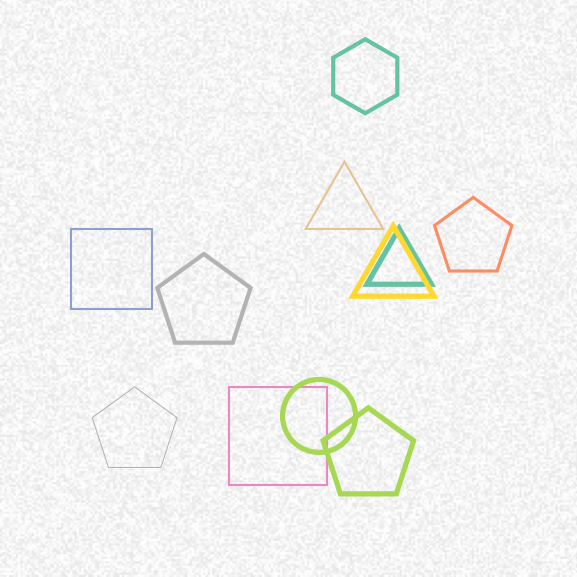[{"shape": "triangle", "thickness": 2.5, "radius": 0.32, "center": [0.691, 0.539]}, {"shape": "hexagon", "thickness": 2, "radius": 0.32, "center": [0.633, 0.867]}, {"shape": "pentagon", "thickness": 1.5, "radius": 0.35, "center": [0.819, 0.587]}, {"shape": "square", "thickness": 1, "radius": 0.35, "center": [0.193, 0.533]}, {"shape": "square", "thickness": 1, "radius": 0.42, "center": [0.482, 0.245]}, {"shape": "pentagon", "thickness": 2.5, "radius": 0.41, "center": [0.638, 0.211]}, {"shape": "circle", "thickness": 2.5, "radius": 0.32, "center": [0.552, 0.279]}, {"shape": "triangle", "thickness": 2.5, "radius": 0.41, "center": [0.681, 0.527]}, {"shape": "triangle", "thickness": 1, "radius": 0.39, "center": [0.596, 0.641]}, {"shape": "pentagon", "thickness": 0.5, "radius": 0.39, "center": [0.233, 0.252]}, {"shape": "pentagon", "thickness": 2, "radius": 0.42, "center": [0.353, 0.474]}]